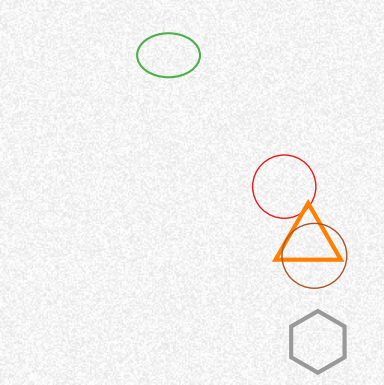[{"shape": "circle", "thickness": 1, "radius": 0.41, "center": [0.738, 0.515]}, {"shape": "oval", "thickness": 1.5, "radius": 0.41, "center": [0.438, 0.856]}, {"shape": "triangle", "thickness": 3, "radius": 0.49, "center": [0.8, 0.374]}, {"shape": "circle", "thickness": 1, "radius": 0.42, "center": [0.817, 0.336]}, {"shape": "hexagon", "thickness": 3, "radius": 0.4, "center": [0.826, 0.112]}]